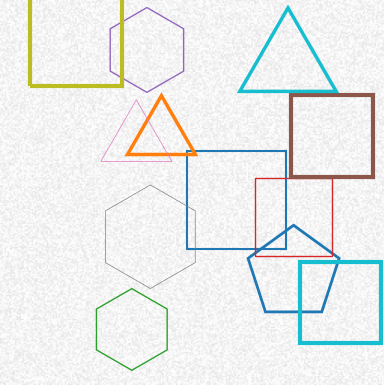[{"shape": "square", "thickness": 1.5, "radius": 0.64, "center": [0.614, 0.481]}, {"shape": "pentagon", "thickness": 2, "radius": 0.62, "center": [0.763, 0.291]}, {"shape": "triangle", "thickness": 2.5, "radius": 0.51, "center": [0.419, 0.65]}, {"shape": "hexagon", "thickness": 1, "radius": 0.53, "center": [0.342, 0.144]}, {"shape": "square", "thickness": 1, "radius": 0.5, "center": [0.762, 0.437]}, {"shape": "hexagon", "thickness": 1, "radius": 0.55, "center": [0.382, 0.87]}, {"shape": "square", "thickness": 3, "radius": 0.53, "center": [0.862, 0.648]}, {"shape": "triangle", "thickness": 0.5, "radius": 0.53, "center": [0.354, 0.634]}, {"shape": "hexagon", "thickness": 0.5, "radius": 0.67, "center": [0.391, 0.385]}, {"shape": "square", "thickness": 3, "radius": 0.6, "center": [0.197, 0.895]}, {"shape": "triangle", "thickness": 2.5, "radius": 0.72, "center": [0.748, 0.835]}, {"shape": "square", "thickness": 3, "radius": 0.52, "center": [0.885, 0.214]}]